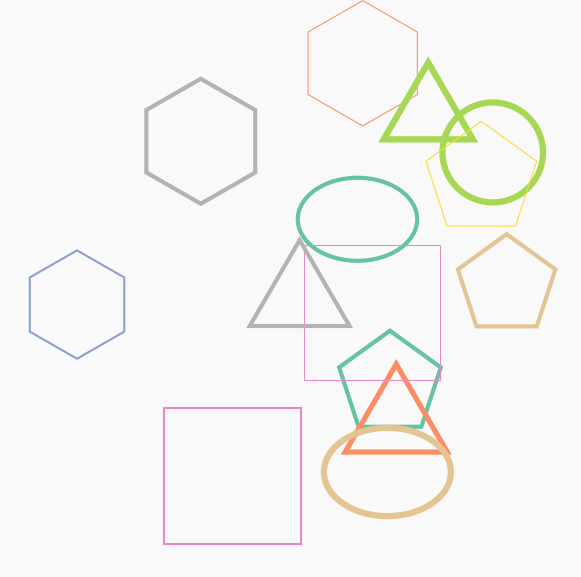[{"shape": "oval", "thickness": 2, "radius": 0.51, "center": [0.615, 0.619]}, {"shape": "pentagon", "thickness": 2, "radius": 0.46, "center": [0.671, 0.335]}, {"shape": "triangle", "thickness": 2.5, "radius": 0.51, "center": [0.682, 0.267]}, {"shape": "hexagon", "thickness": 0.5, "radius": 0.54, "center": [0.624, 0.89]}, {"shape": "hexagon", "thickness": 1, "radius": 0.47, "center": [0.133, 0.472]}, {"shape": "square", "thickness": 0.5, "radius": 0.59, "center": [0.641, 0.458]}, {"shape": "square", "thickness": 1, "radius": 0.59, "center": [0.399, 0.175]}, {"shape": "circle", "thickness": 3, "radius": 0.43, "center": [0.848, 0.735]}, {"shape": "triangle", "thickness": 3, "radius": 0.44, "center": [0.737, 0.802]}, {"shape": "pentagon", "thickness": 0.5, "radius": 0.5, "center": [0.828, 0.689]}, {"shape": "oval", "thickness": 3, "radius": 0.55, "center": [0.667, 0.182]}, {"shape": "pentagon", "thickness": 2, "radius": 0.44, "center": [0.872, 0.505]}, {"shape": "triangle", "thickness": 2, "radius": 0.5, "center": [0.516, 0.484]}, {"shape": "hexagon", "thickness": 2, "radius": 0.54, "center": [0.345, 0.755]}]